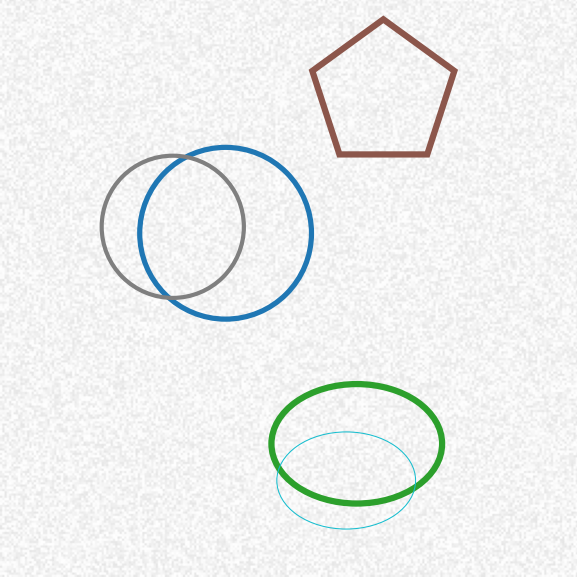[{"shape": "circle", "thickness": 2.5, "radius": 0.74, "center": [0.391, 0.595]}, {"shape": "oval", "thickness": 3, "radius": 0.74, "center": [0.618, 0.231]}, {"shape": "pentagon", "thickness": 3, "radius": 0.65, "center": [0.664, 0.836]}, {"shape": "circle", "thickness": 2, "radius": 0.62, "center": [0.299, 0.606]}, {"shape": "oval", "thickness": 0.5, "radius": 0.6, "center": [0.599, 0.167]}]